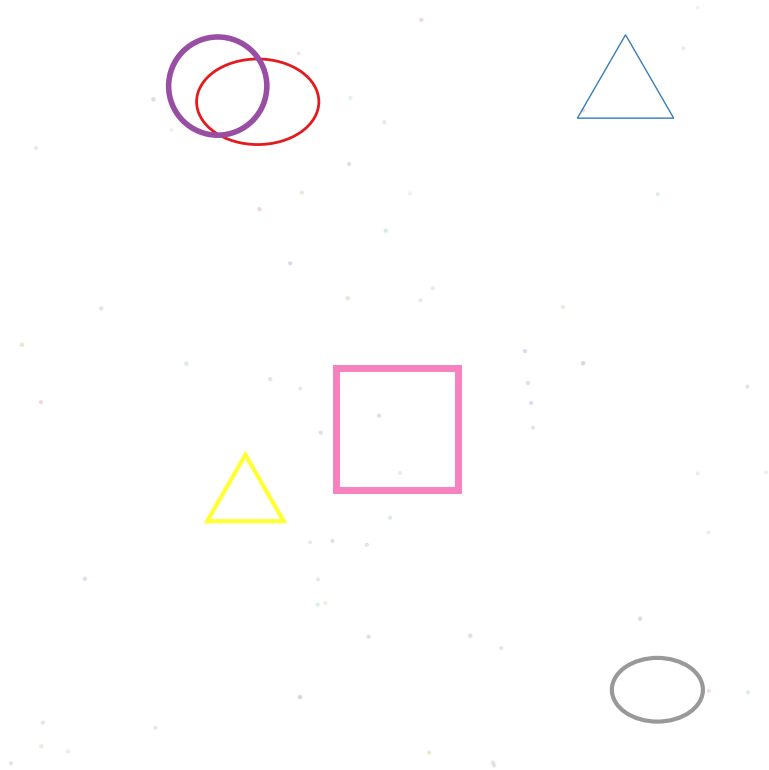[{"shape": "oval", "thickness": 1, "radius": 0.4, "center": [0.335, 0.868]}, {"shape": "triangle", "thickness": 0.5, "radius": 0.36, "center": [0.812, 0.883]}, {"shape": "circle", "thickness": 2, "radius": 0.32, "center": [0.283, 0.888]}, {"shape": "triangle", "thickness": 1.5, "radius": 0.29, "center": [0.319, 0.352]}, {"shape": "square", "thickness": 2.5, "radius": 0.4, "center": [0.515, 0.443]}, {"shape": "oval", "thickness": 1.5, "radius": 0.3, "center": [0.854, 0.104]}]